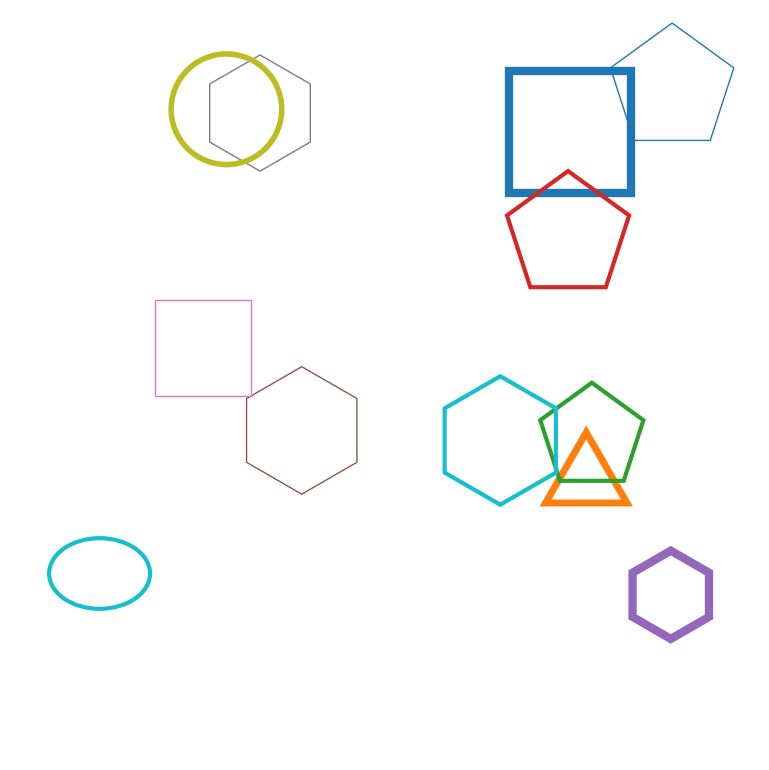[{"shape": "pentagon", "thickness": 0.5, "radius": 0.42, "center": [0.873, 0.886]}, {"shape": "square", "thickness": 3, "radius": 0.4, "center": [0.74, 0.828]}, {"shape": "triangle", "thickness": 2.5, "radius": 0.31, "center": [0.761, 0.377]}, {"shape": "pentagon", "thickness": 1.5, "radius": 0.35, "center": [0.769, 0.433]}, {"shape": "pentagon", "thickness": 1.5, "radius": 0.42, "center": [0.738, 0.694]}, {"shape": "hexagon", "thickness": 3, "radius": 0.29, "center": [0.871, 0.228]}, {"shape": "hexagon", "thickness": 0.5, "radius": 0.41, "center": [0.392, 0.441]}, {"shape": "square", "thickness": 0.5, "radius": 0.31, "center": [0.264, 0.548]}, {"shape": "hexagon", "thickness": 0.5, "radius": 0.38, "center": [0.338, 0.853]}, {"shape": "circle", "thickness": 2, "radius": 0.36, "center": [0.294, 0.858]}, {"shape": "oval", "thickness": 1.5, "radius": 0.33, "center": [0.129, 0.255]}, {"shape": "hexagon", "thickness": 1.5, "radius": 0.42, "center": [0.65, 0.428]}]